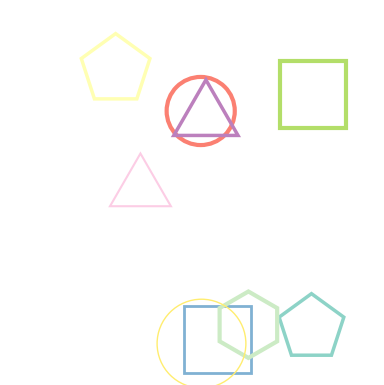[{"shape": "pentagon", "thickness": 2.5, "radius": 0.44, "center": [0.809, 0.149]}, {"shape": "pentagon", "thickness": 2.5, "radius": 0.47, "center": [0.3, 0.819]}, {"shape": "circle", "thickness": 3, "radius": 0.44, "center": [0.521, 0.712]}, {"shape": "square", "thickness": 2, "radius": 0.44, "center": [0.565, 0.118]}, {"shape": "square", "thickness": 3, "radius": 0.43, "center": [0.813, 0.755]}, {"shape": "triangle", "thickness": 1.5, "radius": 0.46, "center": [0.365, 0.51]}, {"shape": "triangle", "thickness": 2.5, "radius": 0.48, "center": [0.535, 0.696]}, {"shape": "hexagon", "thickness": 3, "radius": 0.43, "center": [0.645, 0.157]}, {"shape": "circle", "thickness": 1, "radius": 0.58, "center": [0.523, 0.108]}]